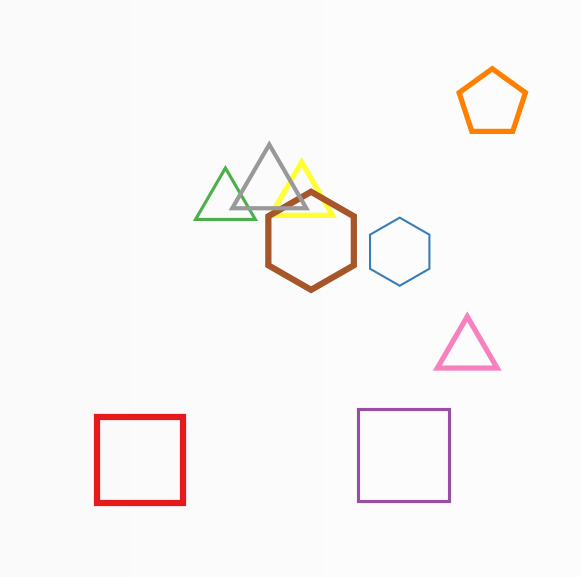[{"shape": "square", "thickness": 3, "radius": 0.37, "center": [0.241, 0.203]}, {"shape": "hexagon", "thickness": 1, "radius": 0.29, "center": [0.688, 0.563]}, {"shape": "triangle", "thickness": 1.5, "radius": 0.3, "center": [0.388, 0.649]}, {"shape": "square", "thickness": 1.5, "radius": 0.4, "center": [0.694, 0.211]}, {"shape": "pentagon", "thickness": 2.5, "radius": 0.3, "center": [0.847, 0.82]}, {"shape": "triangle", "thickness": 2.5, "radius": 0.31, "center": [0.519, 0.657]}, {"shape": "hexagon", "thickness": 3, "radius": 0.42, "center": [0.535, 0.582]}, {"shape": "triangle", "thickness": 2.5, "radius": 0.3, "center": [0.804, 0.392]}, {"shape": "triangle", "thickness": 2, "radius": 0.37, "center": [0.463, 0.675]}]